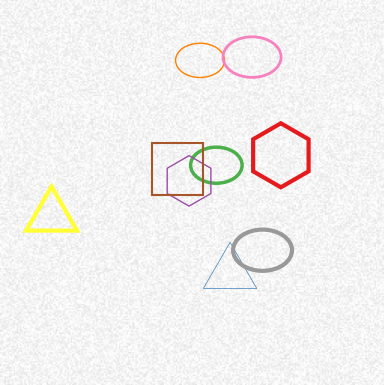[{"shape": "hexagon", "thickness": 3, "radius": 0.42, "center": [0.73, 0.597]}, {"shape": "triangle", "thickness": 0.5, "radius": 0.4, "center": [0.598, 0.291]}, {"shape": "oval", "thickness": 2.5, "radius": 0.33, "center": [0.562, 0.571]}, {"shape": "hexagon", "thickness": 1, "radius": 0.33, "center": [0.491, 0.53]}, {"shape": "oval", "thickness": 1, "radius": 0.32, "center": [0.52, 0.843]}, {"shape": "triangle", "thickness": 3, "radius": 0.38, "center": [0.134, 0.439]}, {"shape": "square", "thickness": 1.5, "radius": 0.33, "center": [0.461, 0.561]}, {"shape": "oval", "thickness": 2, "radius": 0.38, "center": [0.655, 0.852]}, {"shape": "oval", "thickness": 3, "radius": 0.38, "center": [0.682, 0.35]}]